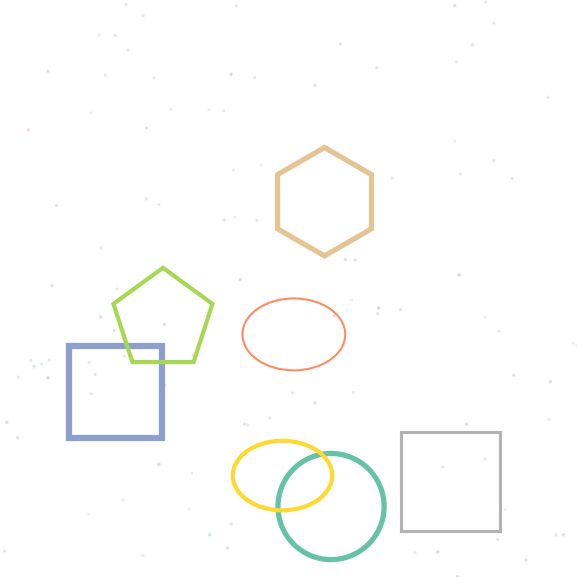[{"shape": "circle", "thickness": 2.5, "radius": 0.46, "center": [0.573, 0.122]}, {"shape": "oval", "thickness": 1, "radius": 0.45, "center": [0.509, 0.42]}, {"shape": "square", "thickness": 3, "radius": 0.4, "center": [0.2, 0.32]}, {"shape": "pentagon", "thickness": 2, "radius": 0.45, "center": [0.282, 0.445]}, {"shape": "oval", "thickness": 2, "radius": 0.43, "center": [0.489, 0.176]}, {"shape": "hexagon", "thickness": 2.5, "radius": 0.47, "center": [0.562, 0.65]}, {"shape": "square", "thickness": 1.5, "radius": 0.43, "center": [0.78, 0.165]}]